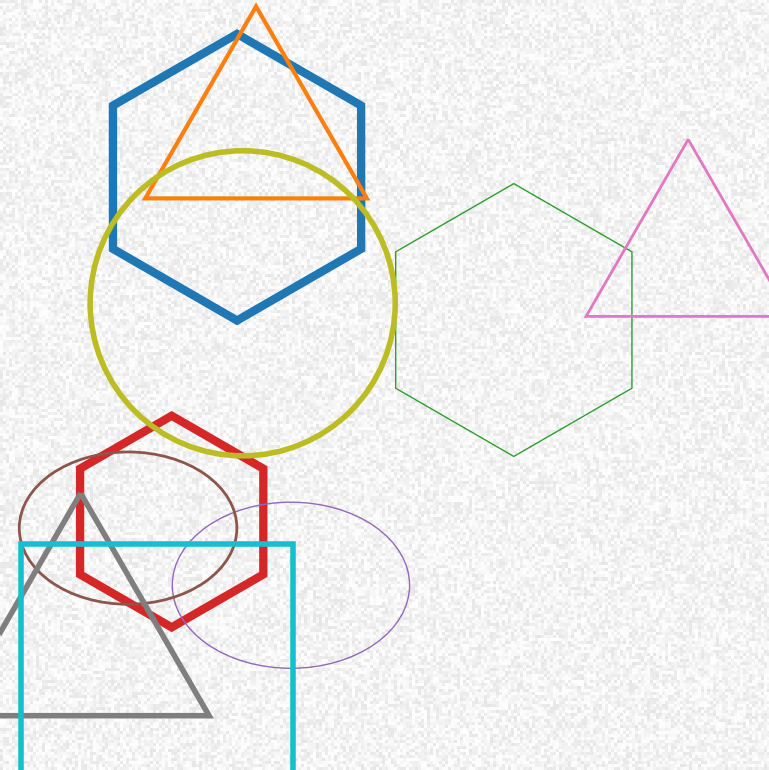[{"shape": "hexagon", "thickness": 3, "radius": 0.93, "center": [0.308, 0.77]}, {"shape": "triangle", "thickness": 1.5, "radius": 0.83, "center": [0.333, 0.825]}, {"shape": "hexagon", "thickness": 0.5, "radius": 0.89, "center": [0.667, 0.584]}, {"shape": "hexagon", "thickness": 3, "radius": 0.69, "center": [0.223, 0.323]}, {"shape": "oval", "thickness": 0.5, "radius": 0.77, "center": [0.378, 0.24]}, {"shape": "oval", "thickness": 1, "radius": 0.71, "center": [0.166, 0.314]}, {"shape": "triangle", "thickness": 1, "radius": 0.77, "center": [0.894, 0.666]}, {"shape": "triangle", "thickness": 2, "radius": 0.96, "center": [0.105, 0.167]}, {"shape": "circle", "thickness": 2, "radius": 0.99, "center": [0.315, 0.606]}, {"shape": "square", "thickness": 2, "radius": 0.88, "center": [0.204, 0.117]}]